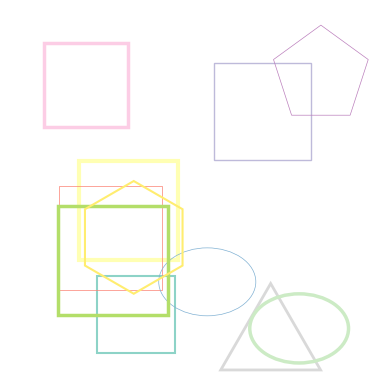[{"shape": "square", "thickness": 1.5, "radius": 0.5, "center": [0.354, 0.183]}, {"shape": "square", "thickness": 3, "radius": 0.64, "center": [0.335, 0.452]}, {"shape": "square", "thickness": 1, "radius": 0.63, "center": [0.683, 0.71]}, {"shape": "square", "thickness": 0.5, "radius": 0.67, "center": [0.287, 0.382]}, {"shape": "oval", "thickness": 0.5, "radius": 0.63, "center": [0.538, 0.268]}, {"shape": "square", "thickness": 2.5, "radius": 0.71, "center": [0.293, 0.323]}, {"shape": "square", "thickness": 2.5, "radius": 0.54, "center": [0.224, 0.778]}, {"shape": "triangle", "thickness": 2, "radius": 0.75, "center": [0.703, 0.114]}, {"shape": "pentagon", "thickness": 0.5, "radius": 0.65, "center": [0.833, 0.805]}, {"shape": "oval", "thickness": 2.5, "radius": 0.64, "center": [0.777, 0.147]}, {"shape": "hexagon", "thickness": 1.5, "radius": 0.73, "center": [0.347, 0.383]}]